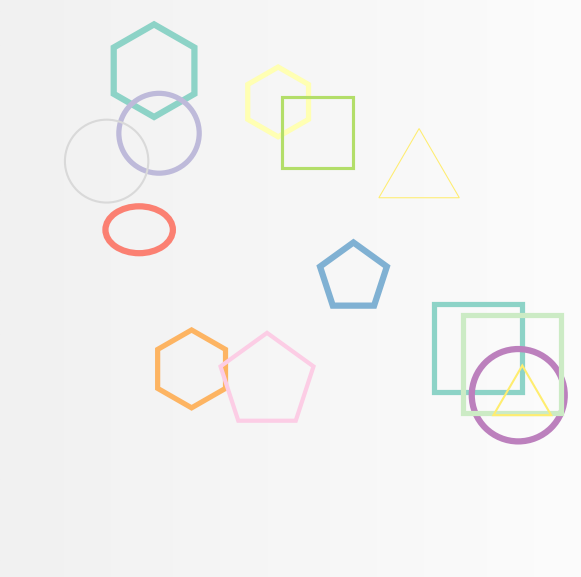[{"shape": "hexagon", "thickness": 3, "radius": 0.4, "center": [0.265, 0.877]}, {"shape": "square", "thickness": 2.5, "radius": 0.38, "center": [0.823, 0.397]}, {"shape": "hexagon", "thickness": 2.5, "radius": 0.3, "center": [0.479, 0.823]}, {"shape": "circle", "thickness": 2.5, "radius": 0.35, "center": [0.274, 0.768]}, {"shape": "oval", "thickness": 3, "radius": 0.29, "center": [0.239, 0.601]}, {"shape": "pentagon", "thickness": 3, "radius": 0.3, "center": [0.608, 0.519]}, {"shape": "hexagon", "thickness": 2.5, "radius": 0.34, "center": [0.33, 0.36]}, {"shape": "square", "thickness": 1.5, "radius": 0.31, "center": [0.546, 0.769]}, {"shape": "pentagon", "thickness": 2, "radius": 0.42, "center": [0.459, 0.339]}, {"shape": "circle", "thickness": 1, "radius": 0.36, "center": [0.183, 0.72]}, {"shape": "circle", "thickness": 3, "radius": 0.4, "center": [0.892, 0.315]}, {"shape": "square", "thickness": 2.5, "radius": 0.42, "center": [0.881, 0.369]}, {"shape": "triangle", "thickness": 1, "radius": 0.29, "center": [0.899, 0.309]}, {"shape": "triangle", "thickness": 0.5, "radius": 0.4, "center": [0.721, 0.697]}]